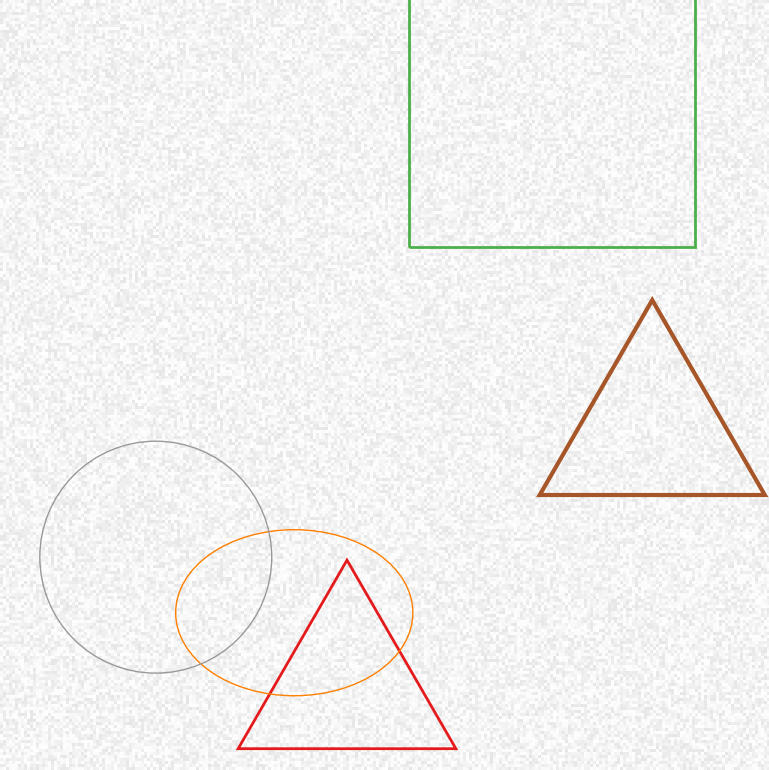[{"shape": "triangle", "thickness": 1, "radius": 0.82, "center": [0.451, 0.109]}, {"shape": "square", "thickness": 1, "radius": 0.93, "center": [0.717, 0.865]}, {"shape": "oval", "thickness": 0.5, "radius": 0.77, "center": [0.382, 0.204]}, {"shape": "triangle", "thickness": 1.5, "radius": 0.84, "center": [0.847, 0.442]}, {"shape": "circle", "thickness": 0.5, "radius": 0.75, "center": [0.202, 0.276]}]